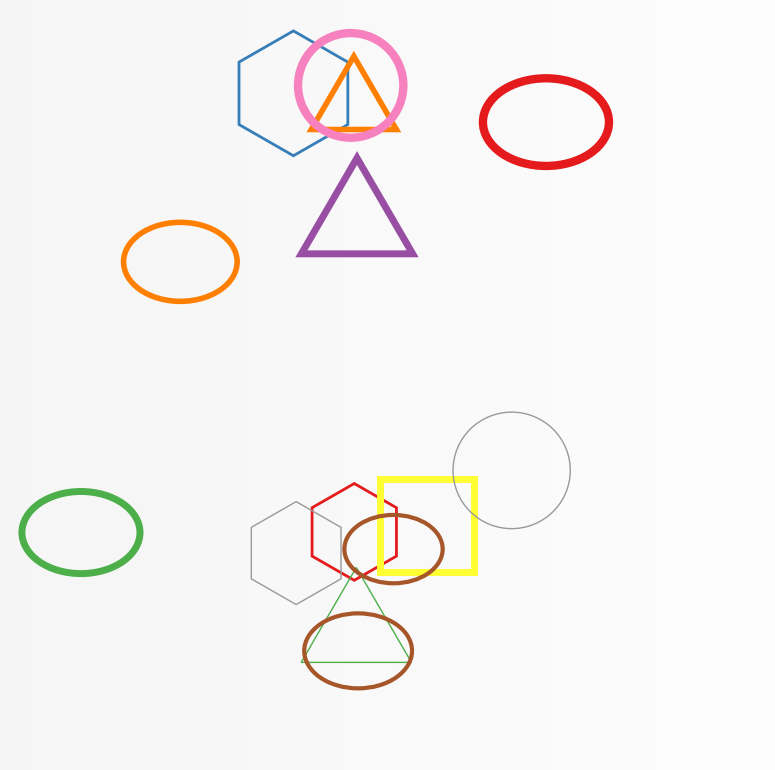[{"shape": "hexagon", "thickness": 1, "radius": 0.31, "center": [0.457, 0.309]}, {"shape": "oval", "thickness": 3, "radius": 0.41, "center": [0.704, 0.841]}, {"shape": "hexagon", "thickness": 1, "radius": 0.41, "center": [0.379, 0.879]}, {"shape": "triangle", "thickness": 0.5, "radius": 0.41, "center": [0.46, 0.181]}, {"shape": "oval", "thickness": 2.5, "radius": 0.38, "center": [0.104, 0.308]}, {"shape": "triangle", "thickness": 2.5, "radius": 0.41, "center": [0.461, 0.712]}, {"shape": "triangle", "thickness": 2, "radius": 0.32, "center": [0.457, 0.864]}, {"shape": "oval", "thickness": 2, "radius": 0.37, "center": [0.233, 0.66]}, {"shape": "square", "thickness": 2.5, "radius": 0.3, "center": [0.551, 0.317]}, {"shape": "oval", "thickness": 1.5, "radius": 0.32, "center": [0.508, 0.287]}, {"shape": "oval", "thickness": 1.5, "radius": 0.35, "center": [0.462, 0.155]}, {"shape": "circle", "thickness": 3, "radius": 0.34, "center": [0.453, 0.889]}, {"shape": "hexagon", "thickness": 0.5, "radius": 0.33, "center": [0.382, 0.282]}, {"shape": "circle", "thickness": 0.5, "radius": 0.38, "center": [0.66, 0.389]}]